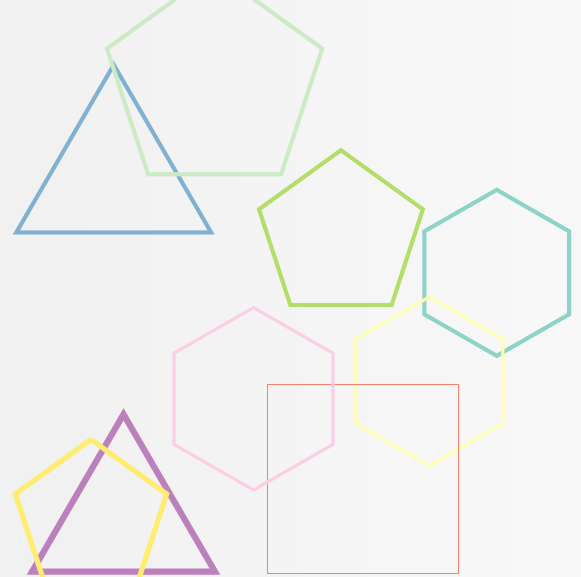[{"shape": "hexagon", "thickness": 2, "radius": 0.72, "center": [0.855, 0.527]}, {"shape": "hexagon", "thickness": 1.5, "radius": 0.73, "center": [0.739, 0.339]}, {"shape": "square", "thickness": 0.5, "radius": 0.82, "center": [0.624, 0.17]}, {"shape": "triangle", "thickness": 2, "radius": 0.97, "center": [0.196, 0.693]}, {"shape": "pentagon", "thickness": 2, "radius": 0.74, "center": [0.587, 0.591]}, {"shape": "hexagon", "thickness": 1.5, "radius": 0.79, "center": [0.436, 0.309]}, {"shape": "triangle", "thickness": 3, "radius": 0.91, "center": [0.213, 0.1]}, {"shape": "pentagon", "thickness": 2, "radius": 0.97, "center": [0.369, 0.855]}, {"shape": "pentagon", "thickness": 2.5, "radius": 0.68, "center": [0.157, 0.101]}]